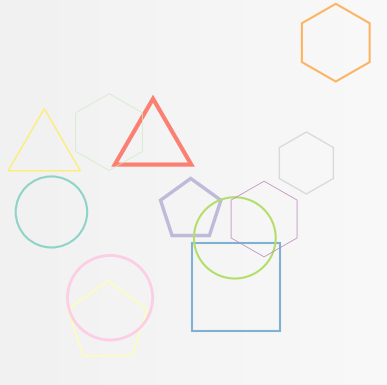[{"shape": "circle", "thickness": 1.5, "radius": 0.46, "center": [0.133, 0.449]}, {"shape": "pentagon", "thickness": 1, "radius": 0.54, "center": [0.278, 0.163]}, {"shape": "pentagon", "thickness": 2.5, "radius": 0.41, "center": [0.492, 0.455]}, {"shape": "triangle", "thickness": 3, "radius": 0.57, "center": [0.395, 0.63]}, {"shape": "square", "thickness": 1.5, "radius": 0.57, "center": [0.61, 0.255]}, {"shape": "hexagon", "thickness": 1.5, "radius": 0.5, "center": [0.866, 0.889]}, {"shape": "circle", "thickness": 1.5, "radius": 0.53, "center": [0.606, 0.382]}, {"shape": "circle", "thickness": 2, "radius": 0.55, "center": [0.284, 0.227]}, {"shape": "hexagon", "thickness": 1, "radius": 0.4, "center": [0.791, 0.577]}, {"shape": "hexagon", "thickness": 0.5, "radius": 0.49, "center": [0.682, 0.431]}, {"shape": "hexagon", "thickness": 0.5, "radius": 0.5, "center": [0.282, 0.657]}, {"shape": "triangle", "thickness": 1, "radius": 0.54, "center": [0.114, 0.61]}]